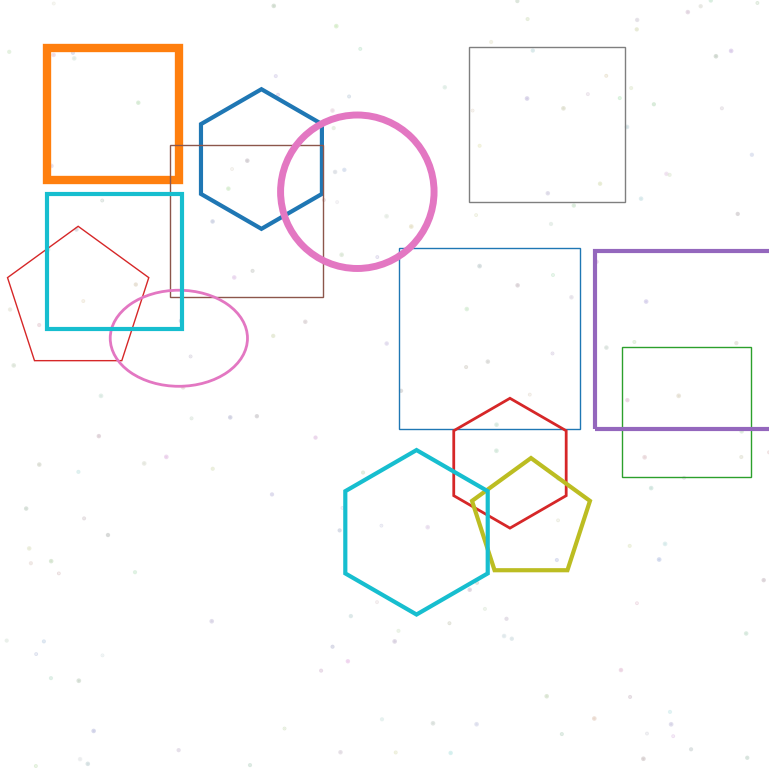[{"shape": "hexagon", "thickness": 1.5, "radius": 0.45, "center": [0.34, 0.793]}, {"shape": "square", "thickness": 0.5, "radius": 0.59, "center": [0.636, 0.56]}, {"shape": "square", "thickness": 3, "radius": 0.43, "center": [0.146, 0.852]}, {"shape": "square", "thickness": 0.5, "radius": 0.42, "center": [0.892, 0.465]}, {"shape": "hexagon", "thickness": 1, "radius": 0.42, "center": [0.662, 0.398]}, {"shape": "pentagon", "thickness": 0.5, "radius": 0.48, "center": [0.101, 0.61]}, {"shape": "square", "thickness": 1.5, "radius": 0.58, "center": [0.888, 0.559]}, {"shape": "square", "thickness": 0.5, "radius": 0.5, "center": [0.32, 0.713]}, {"shape": "oval", "thickness": 1, "radius": 0.45, "center": [0.232, 0.561]}, {"shape": "circle", "thickness": 2.5, "radius": 0.5, "center": [0.464, 0.751]}, {"shape": "square", "thickness": 0.5, "radius": 0.51, "center": [0.711, 0.838]}, {"shape": "pentagon", "thickness": 1.5, "radius": 0.4, "center": [0.69, 0.325]}, {"shape": "square", "thickness": 1.5, "radius": 0.44, "center": [0.148, 0.66]}, {"shape": "hexagon", "thickness": 1.5, "radius": 0.53, "center": [0.541, 0.309]}]